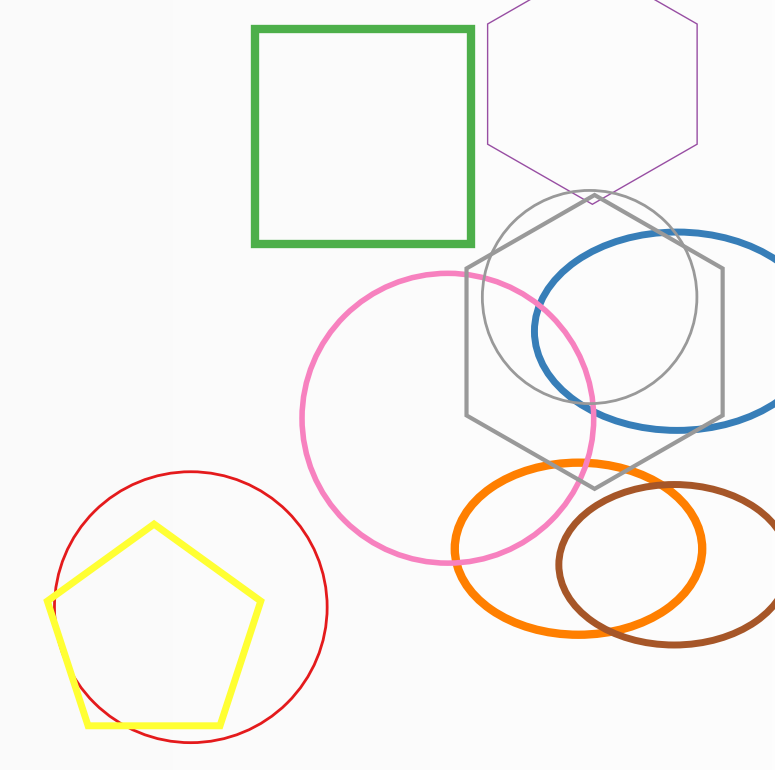[{"shape": "circle", "thickness": 1, "radius": 0.88, "center": [0.246, 0.211]}, {"shape": "oval", "thickness": 2.5, "radius": 0.92, "center": [0.874, 0.57]}, {"shape": "square", "thickness": 3, "radius": 0.7, "center": [0.468, 0.823]}, {"shape": "hexagon", "thickness": 0.5, "radius": 0.78, "center": [0.764, 0.891]}, {"shape": "oval", "thickness": 3, "radius": 0.8, "center": [0.746, 0.287]}, {"shape": "pentagon", "thickness": 2.5, "radius": 0.72, "center": [0.199, 0.175]}, {"shape": "oval", "thickness": 2.5, "radius": 0.74, "center": [0.87, 0.267]}, {"shape": "circle", "thickness": 2, "radius": 0.94, "center": [0.578, 0.457]}, {"shape": "circle", "thickness": 1, "radius": 0.69, "center": [0.761, 0.614]}, {"shape": "hexagon", "thickness": 1.5, "radius": 0.95, "center": [0.767, 0.556]}]